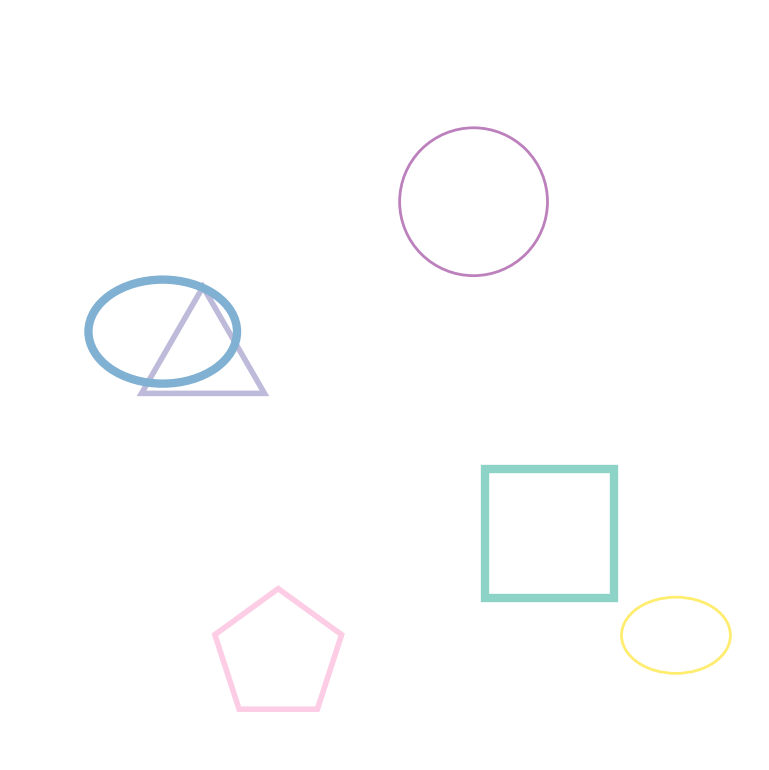[{"shape": "square", "thickness": 3, "radius": 0.42, "center": [0.714, 0.307]}, {"shape": "triangle", "thickness": 2, "radius": 0.46, "center": [0.264, 0.535]}, {"shape": "oval", "thickness": 3, "radius": 0.48, "center": [0.211, 0.569]}, {"shape": "pentagon", "thickness": 2, "radius": 0.43, "center": [0.361, 0.149]}, {"shape": "circle", "thickness": 1, "radius": 0.48, "center": [0.615, 0.738]}, {"shape": "oval", "thickness": 1, "radius": 0.35, "center": [0.878, 0.175]}]